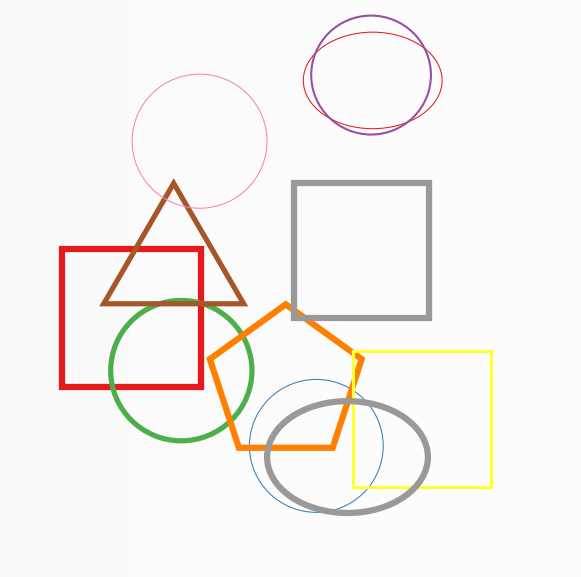[{"shape": "square", "thickness": 3, "radius": 0.6, "center": [0.226, 0.449]}, {"shape": "oval", "thickness": 0.5, "radius": 0.6, "center": [0.641, 0.86]}, {"shape": "circle", "thickness": 0.5, "radius": 0.58, "center": [0.544, 0.227]}, {"shape": "circle", "thickness": 2.5, "radius": 0.61, "center": [0.312, 0.357]}, {"shape": "circle", "thickness": 1, "radius": 0.51, "center": [0.638, 0.869]}, {"shape": "pentagon", "thickness": 3, "radius": 0.69, "center": [0.492, 0.335]}, {"shape": "square", "thickness": 1.5, "radius": 0.59, "center": [0.726, 0.273]}, {"shape": "triangle", "thickness": 2.5, "radius": 0.7, "center": [0.299, 0.543]}, {"shape": "circle", "thickness": 0.5, "radius": 0.58, "center": [0.343, 0.755]}, {"shape": "oval", "thickness": 3, "radius": 0.69, "center": [0.598, 0.208]}, {"shape": "square", "thickness": 3, "radius": 0.58, "center": [0.622, 0.566]}]